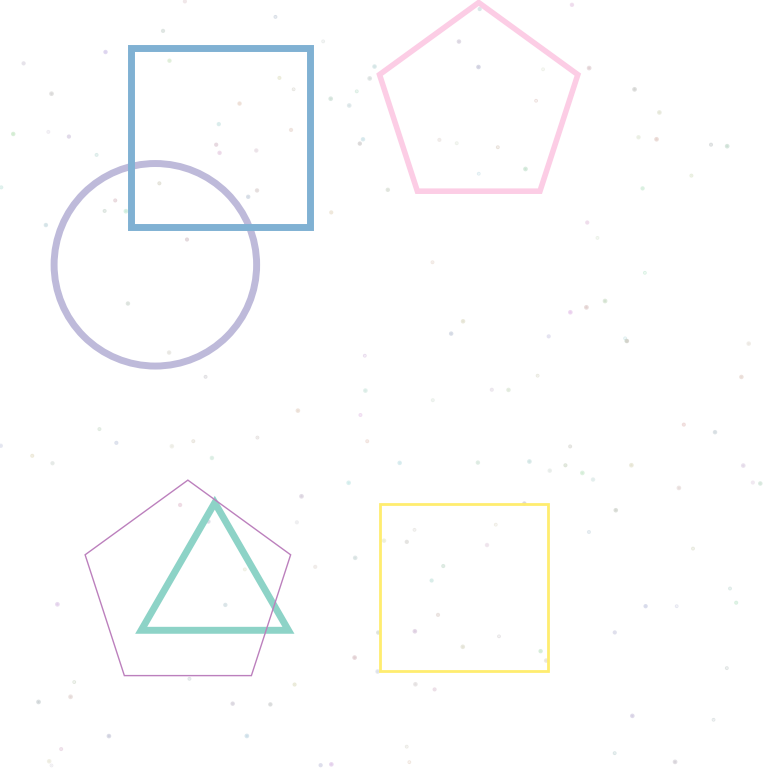[{"shape": "triangle", "thickness": 2.5, "radius": 0.55, "center": [0.279, 0.237]}, {"shape": "circle", "thickness": 2.5, "radius": 0.66, "center": [0.202, 0.656]}, {"shape": "square", "thickness": 2.5, "radius": 0.58, "center": [0.286, 0.821]}, {"shape": "pentagon", "thickness": 2, "radius": 0.68, "center": [0.622, 0.861]}, {"shape": "pentagon", "thickness": 0.5, "radius": 0.7, "center": [0.244, 0.236]}, {"shape": "square", "thickness": 1, "radius": 0.54, "center": [0.603, 0.237]}]